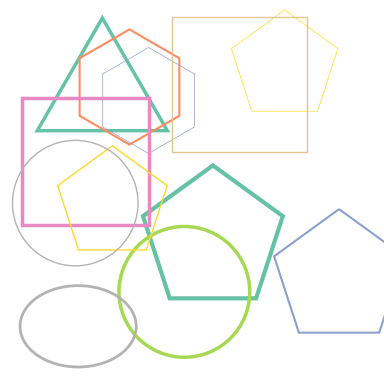[{"shape": "triangle", "thickness": 2.5, "radius": 0.98, "center": [0.266, 0.758]}, {"shape": "pentagon", "thickness": 3, "radius": 0.95, "center": [0.553, 0.379]}, {"shape": "hexagon", "thickness": 1.5, "radius": 0.75, "center": [0.336, 0.774]}, {"shape": "pentagon", "thickness": 1.5, "radius": 0.89, "center": [0.881, 0.279]}, {"shape": "hexagon", "thickness": 0.5, "radius": 0.69, "center": [0.386, 0.739]}, {"shape": "square", "thickness": 2.5, "radius": 0.82, "center": [0.222, 0.581]}, {"shape": "circle", "thickness": 2.5, "radius": 0.85, "center": [0.479, 0.242]}, {"shape": "pentagon", "thickness": 0.5, "radius": 0.73, "center": [0.739, 0.829]}, {"shape": "pentagon", "thickness": 1, "radius": 0.75, "center": [0.292, 0.472]}, {"shape": "square", "thickness": 1, "radius": 0.87, "center": [0.622, 0.781]}, {"shape": "oval", "thickness": 2, "radius": 0.75, "center": [0.203, 0.152]}, {"shape": "circle", "thickness": 1, "radius": 0.81, "center": [0.195, 0.473]}]